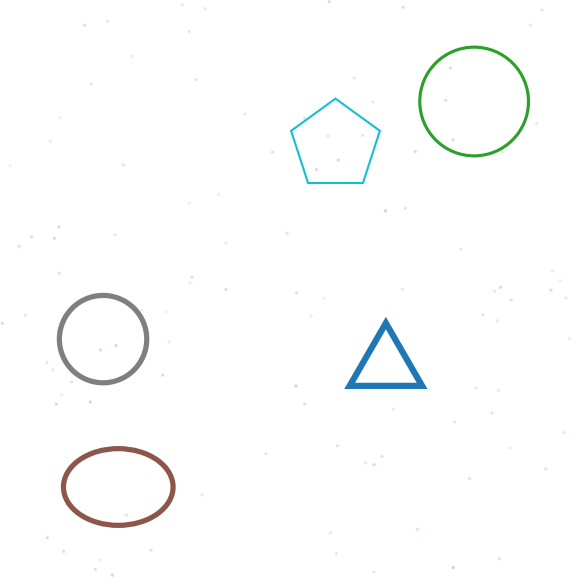[{"shape": "triangle", "thickness": 3, "radius": 0.36, "center": [0.668, 0.367]}, {"shape": "circle", "thickness": 1.5, "radius": 0.47, "center": [0.821, 0.823]}, {"shape": "oval", "thickness": 2.5, "radius": 0.47, "center": [0.205, 0.156]}, {"shape": "circle", "thickness": 2.5, "radius": 0.38, "center": [0.178, 0.412]}, {"shape": "pentagon", "thickness": 1, "radius": 0.4, "center": [0.581, 0.748]}]